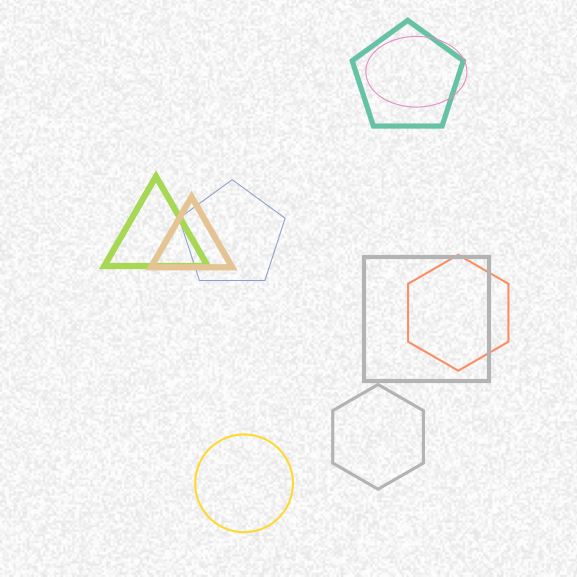[{"shape": "pentagon", "thickness": 2.5, "radius": 0.51, "center": [0.706, 0.863]}, {"shape": "hexagon", "thickness": 1, "radius": 0.5, "center": [0.794, 0.458]}, {"shape": "pentagon", "thickness": 0.5, "radius": 0.48, "center": [0.402, 0.591]}, {"shape": "oval", "thickness": 0.5, "radius": 0.44, "center": [0.721, 0.875]}, {"shape": "triangle", "thickness": 3, "radius": 0.52, "center": [0.27, 0.59]}, {"shape": "circle", "thickness": 1, "radius": 0.42, "center": [0.423, 0.162]}, {"shape": "triangle", "thickness": 3, "radius": 0.41, "center": [0.332, 0.577]}, {"shape": "square", "thickness": 2, "radius": 0.54, "center": [0.739, 0.447]}, {"shape": "hexagon", "thickness": 1.5, "radius": 0.45, "center": [0.655, 0.243]}]